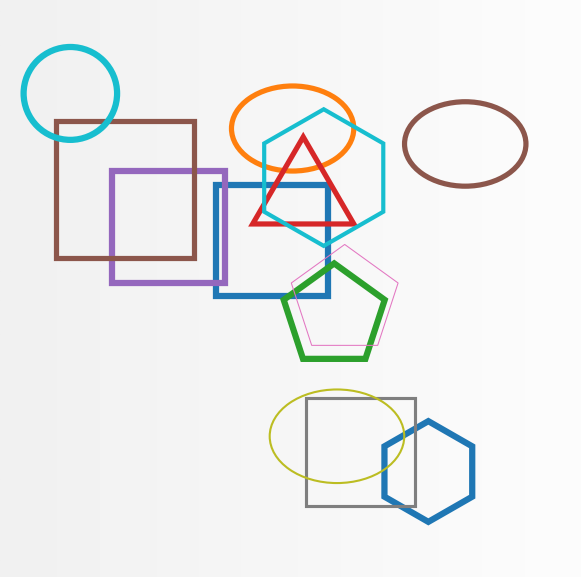[{"shape": "hexagon", "thickness": 3, "radius": 0.44, "center": [0.737, 0.183]}, {"shape": "square", "thickness": 3, "radius": 0.48, "center": [0.469, 0.583]}, {"shape": "oval", "thickness": 2.5, "radius": 0.53, "center": [0.503, 0.777]}, {"shape": "pentagon", "thickness": 3, "radius": 0.46, "center": [0.575, 0.452]}, {"shape": "triangle", "thickness": 2.5, "radius": 0.5, "center": [0.522, 0.662]}, {"shape": "square", "thickness": 3, "radius": 0.48, "center": [0.29, 0.606]}, {"shape": "oval", "thickness": 2.5, "radius": 0.52, "center": [0.8, 0.75]}, {"shape": "square", "thickness": 2.5, "radius": 0.59, "center": [0.215, 0.671]}, {"shape": "pentagon", "thickness": 0.5, "radius": 0.48, "center": [0.593, 0.479]}, {"shape": "square", "thickness": 1.5, "radius": 0.47, "center": [0.621, 0.217]}, {"shape": "oval", "thickness": 1, "radius": 0.58, "center": [0.58, 0.244]}, {"shape": "circle", "thickness": 3, "radius": 0.4, "center": [0.121, 0.837]}, {"shape": "hexagon", "thickness": 2, "radius": 0.59, "center": [0.557, 0.692]}]